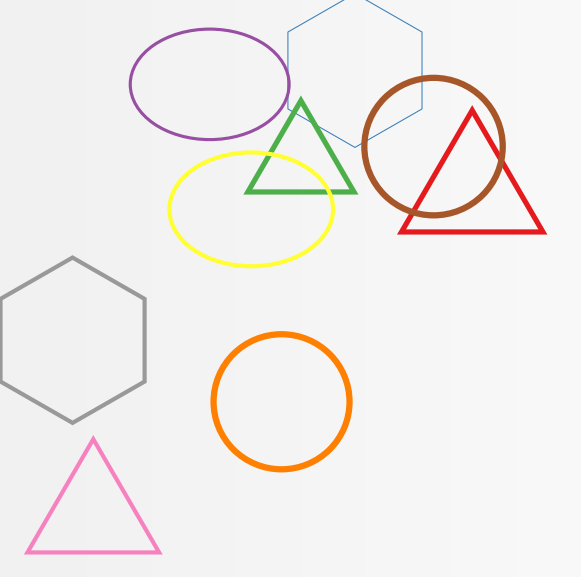[{"shape": "triangle", "thickness": 2.5, "radius": 0.7, "center": [0.812, 0.668]}, {"shape": "hexagon", "thickness": 0.5, "radius": 0.67, "center": [0.611, 0.877]}, {"shape": "triangle", "thickness": 2.5, "radius": 0.53, "center": [0.518, 0.719]}, {"shape": "oval", "thickness": 1.5, "radius": 0.68, "center": [0.361, 0.853]}, {"shape": "circle", "thickness": 3, "radius": 0.58, "center": [0.484, 0.303]}, {"shape": "oval", "thickness": 2, "radius": 0.7, "center": [0.432, 0.637]}, {"shape": "circle", "thickness": 3, "radius": 0.6, "center": [0.746, 0.745]}, {"shape": "triangle", "thickness": 2, "radius": 0.65, "center": [0.16, 0.108]}, {"shape": "hexagon", "thickness": 2, "radius": 0.72, "center": [0.125, 0.41]}]